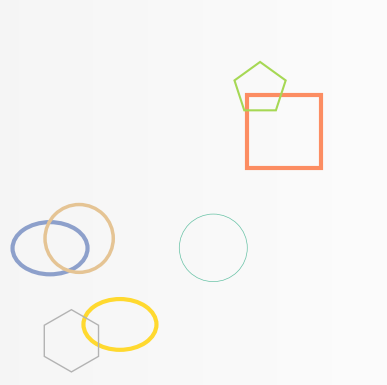[{"shape": "circle", "thickness": 0.5, "radius": 0.44, "center": [0.55, 0.356]}, {"shape": "square", "thickness": 3, "radius": 0.47, "center": [0.732, 0.659]}, {"shape": "oval", "thickness": 3, "radius": 0.48, "center": [0.129, 0.355]}, {"shape": "pentagon", "thickness": 1.5, "radius": 0.35, "center": [0.671, 0.77]}, {"shape": "oval", "thickness": 3, "radius": 0.47, "center": [0.31, 0.157]}, {"shape": "circle", "thickness": 2.5, "radius": 0.44, "center": [0.204, 0.381]}, {"shape": "hexagon", "thickness": 1, "radius": 0.4, "center": [0.184, 0.115]}]